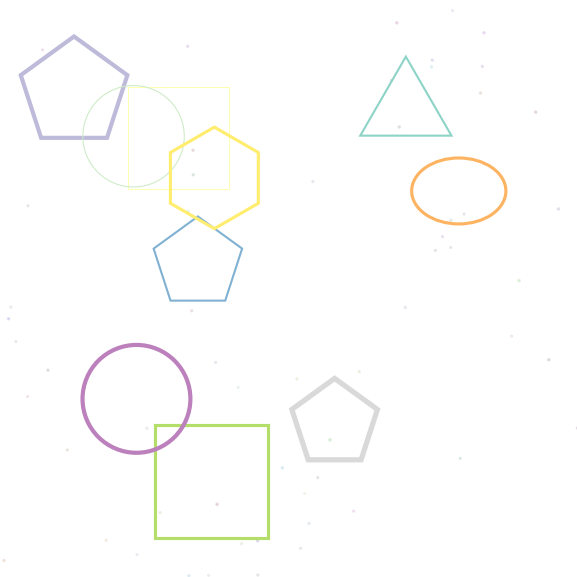[{"shape": "triangle", "thickness": 1, "radius": 0.46, "center": [0.703, 0.81]}, {"shape": "square", "thickness": 0.5, "radius": 0.44, "center": [0.309, 0.761]}, {"shape": "pentagon", "thickness": 2, "radius": 0.49, "center": [0.128, 0.839]}, {"shape": "pentagon", "thickness": 1, "radius": 0.4, "center": [0.343, 0.544]}, {"shape": "oval", "thickness": 1.5, "radius": 0.41, "center": [0.794, 0.668]}, {"shape": "square", "thickness": 1.5, "radius": 0.49, "center": [0.366, 0.165]}, {"shape": "pentagon", "thickness": 2.5, "radius": 0.39, "center": [0.579, 0.266]}, {"shape": "circle", "thickness": 2, "radius": 0.47, "center": [0.236, 0.308]}, {"shape": "circle", "thickness": 0.5, "radius": 0.44, "center": [0.231, 0.763]}, {"shape": "hexagon", "thickness": 1.5, "radius": 0.44, "center": [0.371, 0.691]}]